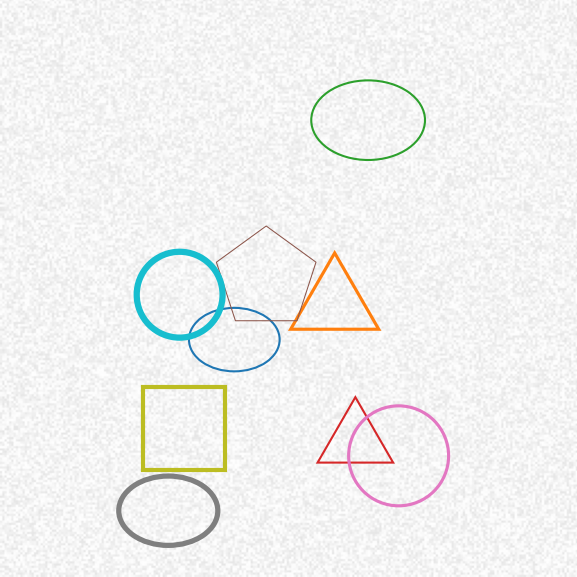[{"shape": "oval", "thickness": 1, "radius": 0.39, "center": [0.406, 0.411]}, {"shape": "triangle", "thickness": 1.5, "radius": 0.44, "center": [0.58, 0.473]}, {"shape": "oval", "thickness": 1, "radius": 0.49, "center": [0.637, 0.791]}, {"shape": "triangle", "thickness": 1, "radius": 0.38, "center": [0.615, 0.236]}, {"shape": "pentagon", "thickness": 0.5, "radius": 0.45, "center": [0.461, 0.517]}, {"shape": "circle", "thickness": 1.5, "radius": 0.43, "center": [0.69, 0.21]}, {"shape": "oval", "thickness": 2.5, "radius": 0.43, "center": [0.291, 0.115]}, {"shape": "square", "thickness": 2, "radius": 0.36, "center": [0.319, 0.257]}, {"shape": "circle", "thickness": 3, "radius": 0.37, "center": [0.311, 0.489]}]